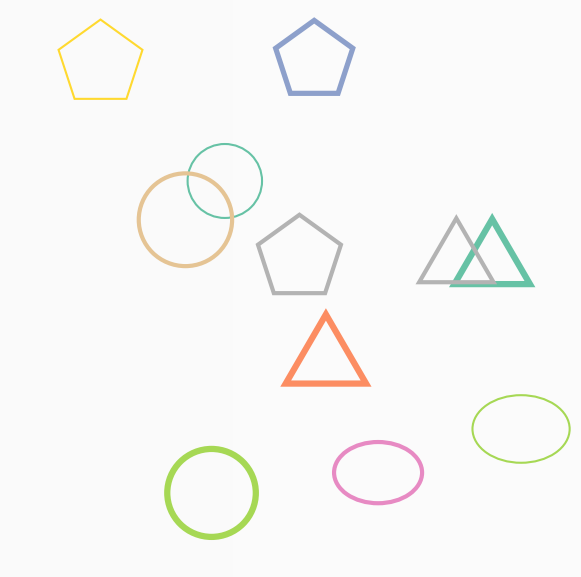[{"shape": "circle", "thickness": 1, "radius": 0.32, "center": [0.387, 0.686]}, {"shape": "triangle", "thickness": 3, "radius": 0.38, "center": [0.847, 0.545]}, {"shape": "triangle", "thickness": 3, "radius": 0.4, "center": [0.561, 0.375]}, {"shape": "pentagon", "thickness": 2.5, "radius": 0.35, "center": [0.541, 0.894]}, {"shape": "oval", "thickness": 2, "radius": 0.38, "center": [0.65, 0.181]}, {"shape": "oval", "thickness": 1, "radius": 0.42, "center": [0.896, 0.256]}, {"shape": "circle", "thickness": 3, "radius": 0.38, "center": [0.364, 0.146]}, {"shape": "pentagon", "thickness": 1, "radius": 0.38, "center": [0.173, 0.889]}, {"shape": "circle", "thickness": 2, "radius": 0.4, "center": [0.319, 0.619]}, {"shape": "pentagon", "thickness": 2, "radius": 0.38, "center": [0.515, 0.552]}, {"shape": "triangle", "thickness": 2, "radius": 0.37, "center": [0.785, 0.547]}]